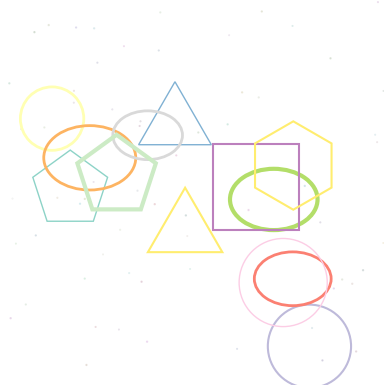[{"shape": "pentagon", "thickness": 1, "radius": 0.51, "center": [0.182, 0.508]}, {"shape": "circle", "thickness": 2, "radius": 0.41, "center": [0.135, 0.692]}, {"shape": "circle", "thickness": 1.5, "radius": 0.54, "center": [0.804, 0.101]}, {"shape": "oval", "thickness": 2, "radius": 0.5, "center": [0.76, 0.276]}, {"shape": "triangle", "thickness": 1, "radius": 0.55, "center": [0.454, 0.679]}, {"shape": "oval", "thickness": 2, "radius": 0.6, "center": [0.233, 0.59]}, {"shape": "oval", "thickness": 3, "radius": 0.57, "center": [0.711, 0.482]}, {"shape": "circle", "thickness": 1, "radius": 0.57, "center": [0.736, 0.266]}, {"shape": "oval", "thickness": 2, "radius": 0.45, "center": [0.383, 0.649]}, {"shape": "square", "thickness": 1.5, "radius": 0.56, "center": [0.665, 0.514]}, {"shape": "pentagon", "thickness": 3, "radius": 0.54, "center": [0.303, 0.543]}, {"shape": "hexagon", "thickness": 1.5, "radius": 0.57, "center": [0.762, 0.57]}, {"shape": "triangle", "thickness": 1.5, "radius": 0.56, "center": [0.481, 0.401]}]